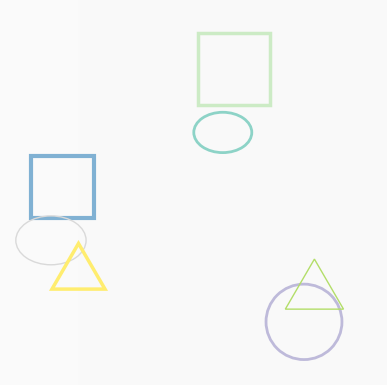[{"shape": "oval", "thickness": 2, "radius": 0.37, "center": [0.575, 0.656]}, {"shape": "circle", "thickness": 2, "radius": 0.49, "center": [0.784, 0.164]}, {"shape": "square", "thickness": 3, "radius": 0.4, "center": [0.162, 0.513]}, {"shape": "triangle", "thickness": 1, "radius": 0.43, "center": [0.811, 0.24]}, {"shape": "oval", "thickness": 1, "radius": 0.45, "center": [0.131, 0.376]}, {"shape": "square", "thickness": 2.5, "radius": 0.47, "center": [0.604, 0.82]}, {"shape": "triangle", "thickness": 2.5, "radius": 0.4, "center": [0.203, 0.289]}]